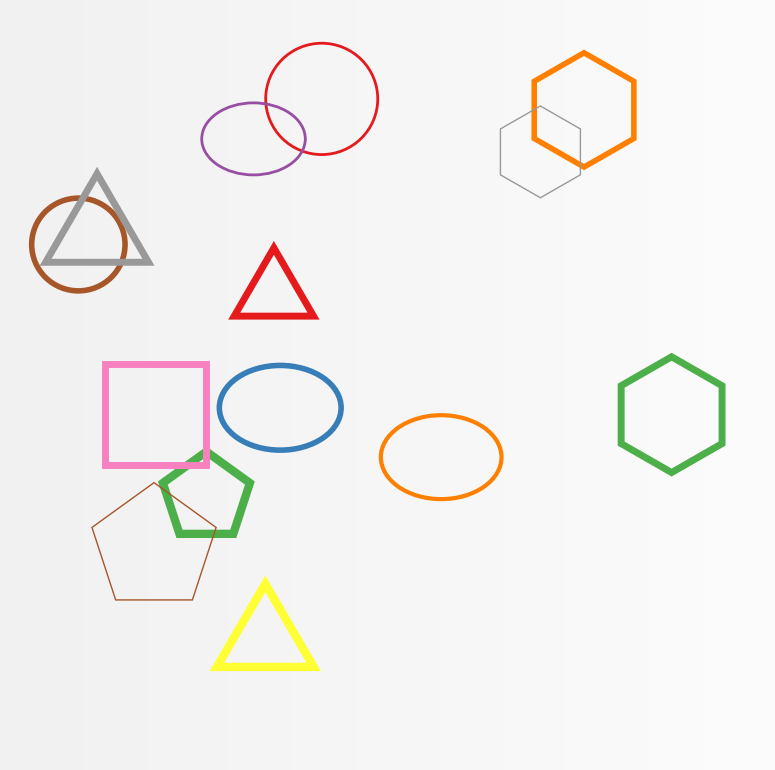[{"shape": "circle", "thickness": 1, "radius": 0.36, "center": [0.415, 0.872]}, {"shape": "triangle", "thickness": 2.5, "radius": 0.3, "center": [0.353, 0.619]}, {"shape": "oval", "thickness": 2, "radius": 0.39, "center": [0.362, 0.47]}, {"shape": "hexagon", "thickness": 2.5, "radius": 0.38, "center": [0.867, 0.461]}, {"shape": "pentagon", "thickness": 3, "radius": 0.3, "center": [0.266, 0.354]}, {"shape": "oval", "thickness": 1, "radius": 0.33, "center": [0.327, 0.82]}, {"shape": "oval", "thickness": 1.5, "radius": 0.39, "center": [0.569, 0.406]}, {"shape": "hexagon", "thickness": 2, "radius": 0.37, "center": [0.754, 0.857]}, {"shape": "triangle", "thickness": 3, "radius": 0.36, "center": [0.342, 0.17]}, {"shape": "pentagon", "thickness": 0.5, "radius": 0.42, "center": [0.199, 0.289]}, {"shape": "circle", "thickness": 2, "radius": 0.3, "center": [0.101, 0.682]}, {"shape": "square", "thickness": 2.5, "radius": 0.33, "center": [0.201, 0.462]}, {"shape": "triangle", "thickness": 2.5, "radius": 0.38, "center": [0.125, 0.698]}, {"shape": "hexagon", "thickness": 0.5, "radius": 0.3, "center": [0.697, 0.803]}]